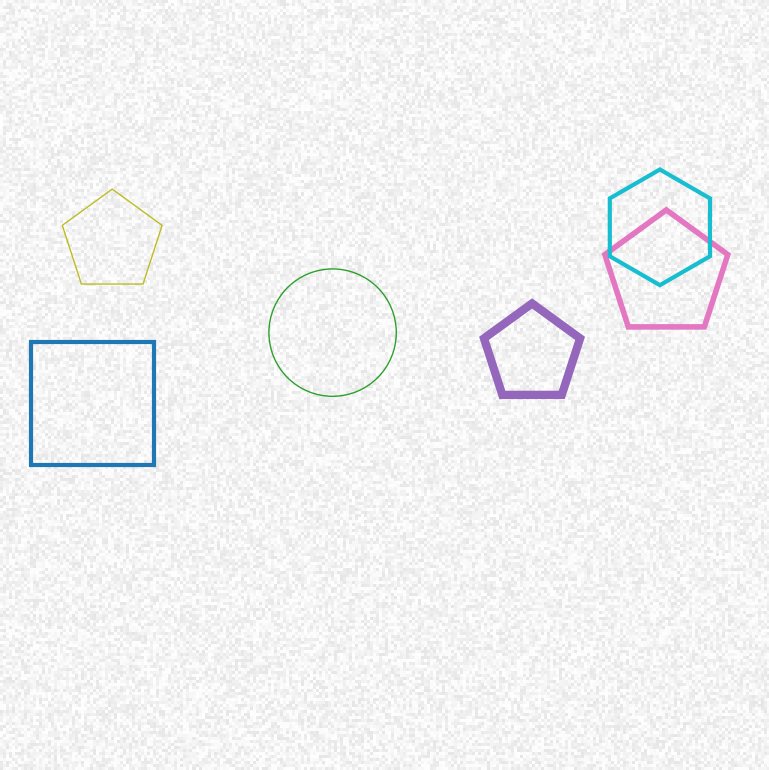[{"shape": "square", "thickness": 1.5, "radius": 0.4, "center": [0.12, 0.476]}, {"shape": "circle", "thickness": 0.5, "radius": 0.41, "center": [0.432, 0.568]}, {"shape": "pentagon", "thickness": 3, "radius": 0.33, "center": [0.691, 0.54]}, {"shape": "pentagon", "thickness": 2, "radius": 0.42, "center": [0.865, 0.643]}, {"shape": "pentagon", "thickness": 0.5, "radius": 0.34, "center": [0.146, 0.686]}, {"shape": "hexagon", "thickness": 1.5, "radius": 0.38, "center": [0.857, 0.705]}]